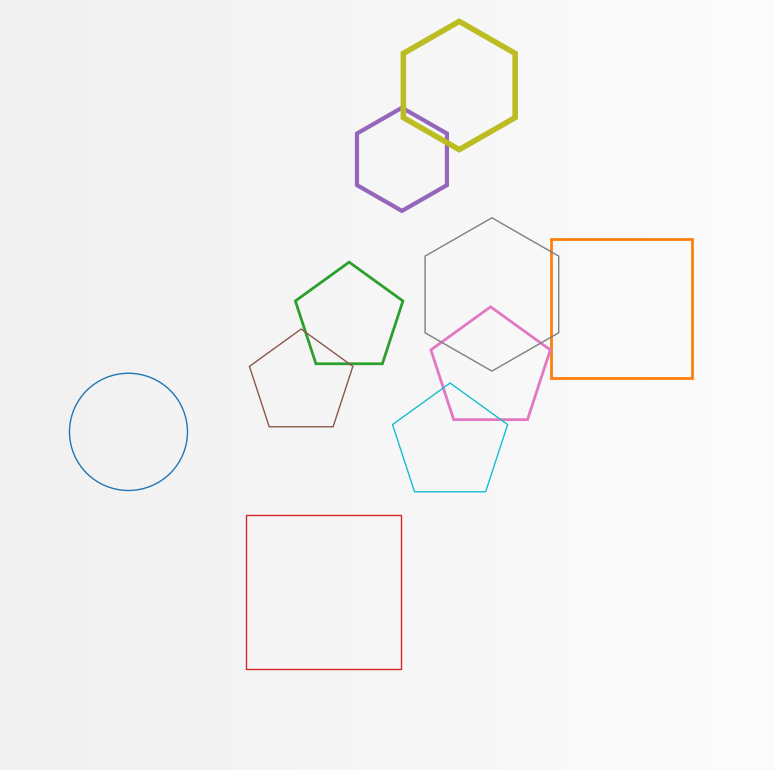[{"shape": "circle", "thickness": 0.5, "radius": 0.38, "center": [0.166, 0.439]}, {"shape": "square", "thickness": 1, "radius": 0.45, "center": [0.802, 0.599]}, {"shape": "pentagon", "thickness": 1, "radius": 0.36, "center": [0.451, 0.587]}, {"shape": "square", "thickness": 0.5, "radius": 0.5, "center": [0.418, 0.231]}, {"shape": "hexagon", "thickness": 1.5, "radius": 0.34, "center": [0.519, 0.793]}, {"shape": "pentagon", "thickness": 0.5, "radius": 0.35, "center": [0.389, 0.503]}, {"shape": "pentagon", "thickness": 1, "radius": 0.4, "center": [0.633, 0.521]}, {"shape": "hexagon", "thickness": 0.5, "radius": 0.5, "center": [0.635, 0.618]}, {"shape": "hexagon", "thickness": 2, "radius": 0.42, "center": [0.593, 0.889]}, {"shape": "pentagon", "thickness": 0.5, "radius": 0.39, "center": [0.581, 0.424]}]